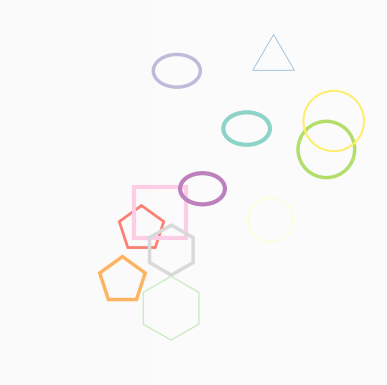[{"shape": "oval", "thickness": 3, "radius": 0.3, "center": [0.637, 0.666]}, {"shape": "circle", "thickness": 0.5, "radius": 0.29, "center": [0.698, 0.429]}, {"shape": "oval", "thickness": 2.5, "radius": 0.3, "center": [0.456, 0.816]}, {"shape": "pentagon", "thickness": 2, "radius": 0.3, "center": [0.365, 0.406]}, {"shape": "triangle", "thickness": 0.5, "radius": 0.31, "center": [0.706, 0.848]}, {"shape": "pentagon", "thickness": 2.5, "radius": 0.31, "center": [0.316, 0.272]}, {"shape": "circle", "thickness": 2.5, "radius": 0.37, "center": [0.842, 0.612]}, {"shape": "square", "thickness": 3, "radius": 0.33, "center": [0.413, 0.449]}, {"shape": "hexagon", "thickness": 2.5, "radius": 0.32, "center": [0.442, 0.35]}, {"shape": "oval", "thickness": 3, "radius": 0.29, "center": [0.523, 0.51]}, {"shape": "hexagon", "thickness": 1, "radius": 0.41, "center": [0.442, 0.199]}, {"shape": "circle", "thickness": 1.5, "radius": 0.39, "center": [0.861, 0.686]}]